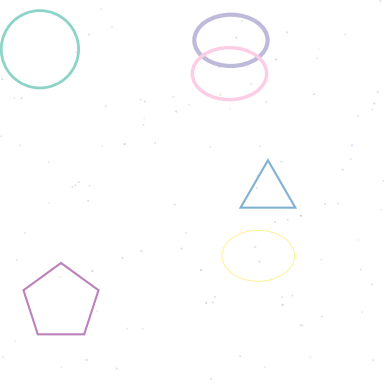[{"shape": "circle", "thickness": 2, "radius": 0.5, "center": [0.104, 0.872]}, {"shape": "oval", "thickness": 3, "radius": 0.48, "center": [0.6, 0.895]}, {"shape": "triangle", "thickness": 1.5, "radius": 0.41, "center": [0.696, 0.502]}, {"shape": "oval", "thickness": 2.5, "radius": 0.48, "center": [0.596, 0.809]}, {"shape": "pentagon", "thickness": 1.5, "radius": 0.51, "center": [0.158, 0.214]}, {"shape": "oval", "thickness": 0.5, "radius": 0.47, "center": [0.671, 0.336]}]